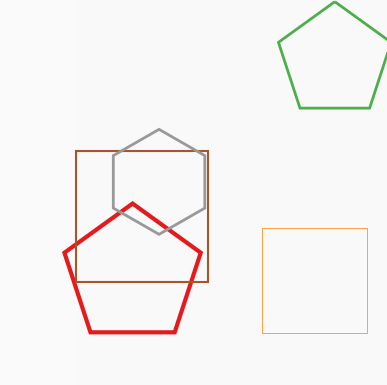[{"shape": "pentagon", "thickness": 3, "radius": 0.92, "center": [0.342, 0.286]}, {"shape": "pentagon", "thickness": 2, "radius": 0.76, "center": [0.864, 0.843]}, {"shape": "square", "thickness": 0.5, "radius": 0.68, "center": [0.811, 0.271]}, {"shape": "square", "thickness": 1.5, "radius": 0.85, "center": [0.366, 0.438]}, {"shape": "hexagon", "thickness": 2, "radius": 0.68, "center": [0.41, 0.528]}]